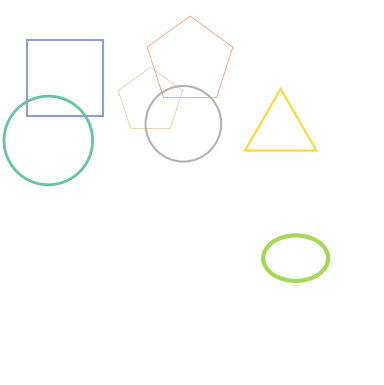[{"shape": "circle", "thickness": 2, "radius": 0.58, "center": [0.125, 0.635]}, {"shape": "pentagon", "thickness": 0.5, "radius": 0.58, "center": [0.494, 0.841]}, {"shape": "square", "thickness": 1.5, "radius": 0.49, "center": [0.169, 0.797]}, {"shape": "oval", "thickness": 3, "radius": 0.42, "center": [0.768, 0.329]}, {"shape": "triangle", "thickness": 1.5, "radius": 0.54, "center": [0.729, 0.662]}, {"shape": "pentagon", "thickness": 0.5, "radius": 0.44, "center": [0.391, 0.738]}, {"shape": "circle", "thickness": 1.5, "radius": 0.49, "center": [0.476, 0.678]}]